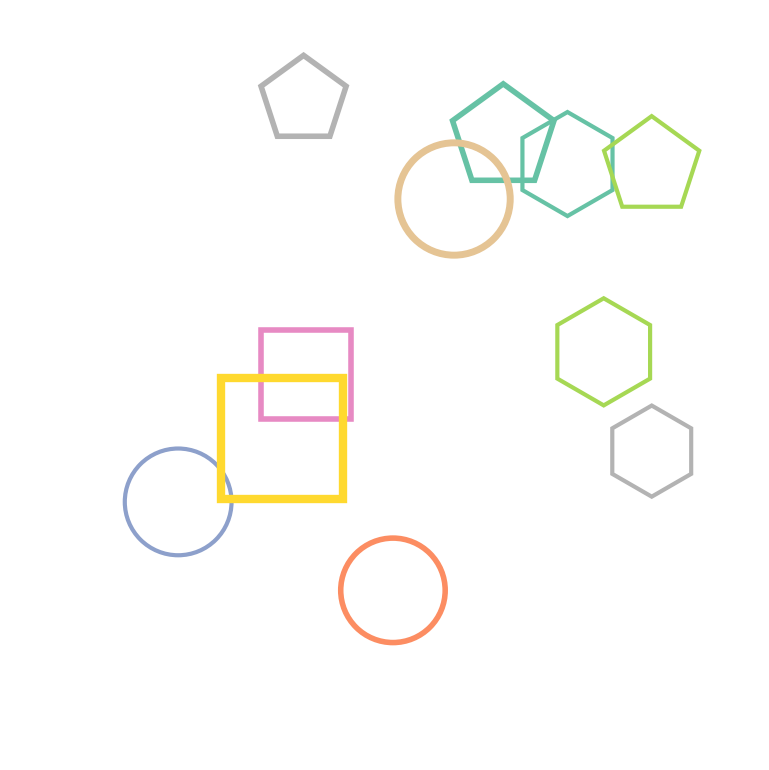[{"shape": "hexagon", "thickness": 1.5, "radius": 0.34, "center": [0.737, 0.787]}, {"shape": "pentagon", "thickness": 2, "radius": 0.35, "center": [0.654, 0.822]}, {"shape": "circle", "thickness": 2, "radius": 0.34, "center": [0.51, 0.233]}, {"shape": "circle", "thickness": 1.5, "radius": 0.35, "center": [0.231, 0.348]}, {"shape": "square", "thickness": 2, "radius": 0.29, "center": [0.398, 0.513]}, {"shape": "pentagon", "thickness": 1.5, "radius": 0.33, "center": [0.846, 0.784]}, {"shape": "hexagon", "thickness": 1.5, "radius": 0.35, "center": [0.784, 0.543]}, {"shape": "square", "thickness": 3, "radius": 0.39, "center": [0.366, 0.431]}, {"shape": "circle", "thickness": 2.5, "radius": 0.36, "center": [0.59, 0.742]}, {"shape": "pentagon", "thickness": 2, "radius": 0.29, "center": [0.394, 0.87]}, {"shape": "hexagon", "thickness": 1.5, "radius": 0.3, "center": [0.846, 0.414]}]